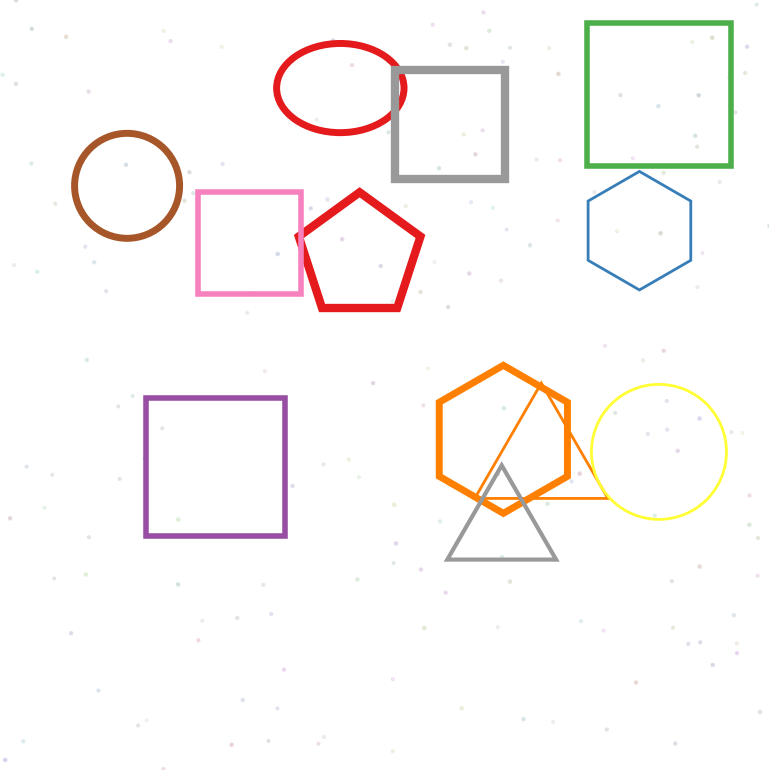[{"shape": "oval", "thickness": 2.5, "radius": 0.41, "center": [0.442, 0.886]}, {"shape": "pentagon", "thickness": 3, "radius": 0.42, "center": [0.467, 0.667]}, {"shape": "hexagon", "thickness": 1, "radius": 0.38, "center": [0.83, 0.7]}, {"shape": "square", "thickness": 2, "radius": 0.47, "center": [0.856, 0.877]}, {"shape": "square", "thickness": 2, "radius": 0.45, "center": [0.28, 0.393]}, {"shape": "hexagon", "thickness": 2.5, "radius": 0.48, "center": [0.654, 0.429]}, {"shape": "triangle", "thickness": 1, "radius": 0.5, "center": [0.703, 0.403]}, {"shape": "circle", "thickness": 1, "radius": 0.44, "center": [0.856, 0.413]}, {"shape": "circle", "thickness": 2.5, "radius": 0.34, "center": [0.165, 0.759]}, {"shape": "square", "thickness": 2, "radius": 0.33, "center": [0.324, 0.684]}, {"shape": "square", "thickness": 3, "radius": 0.36, "center": [0.584, 0.838]}, {"shape": "triangle", "thickness": 1.5, "radius": 0.41, "center": [0.652, 0.314]}]